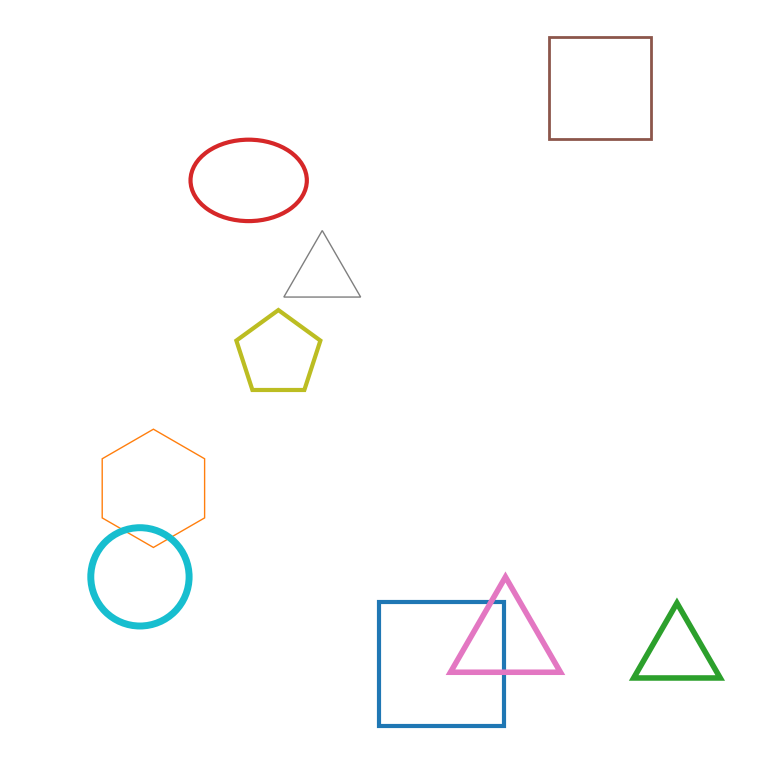[{"shape": "square", "thickness": 1.5, "radius": 0.4, "center": [0.573, 0.138]}, {"shape": "hexagon", "thickness": 0.5, "radius": 0.38, "center": [0.199, 0.366]}, {"shape": "triangle", "thickness": 2, "radius": 0.32, "center": [0.879, 0.152]}, {"shape": "oval", "thickness": 1.5, "radius": 0.38, "center": [0.323, 0.766]}, {"shape": "square", "thickness": 1, "radius": 0.33, "center": [0.779, 0.885]}, {"shape": "triangle", "thickness": 2, "radius": 0.41, "center": [0.656, 0.168]}, {"shape": "triangle", "thickness": 0.5, "radius": 0.29, "center": [0.418, 0.643]}, {"shape": "pentagon", "thickness": 1.5, "radius": 0.29, "center": [0.362, 0.54]}, {"shape": "circle", "thickness": 2.5, "radius": 0.32, "center": [0.182, 0.251]}]